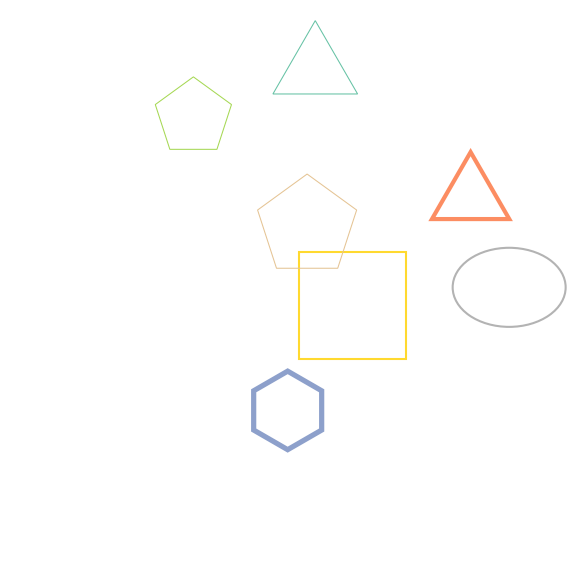[{"shape": "triangle", "thickness": 0.5, "radius": 0.42, "center": [0.546, 0.879]}, {"shape": "triangle", "thickness": 2, "radius": 0.39, "center": [0.815, 0.658]}, {"shape": "hexagon", "thickness": 2.5, "radius": 0.34, "center": [0.498, 0.288]}, {"shape": "pentagon", "thickness": 0.5, "radius": 0.35, "center": [0.335, 0.797]}, {"shape": "square", "thickness": 1, "radius": 0.46, "center": [0.61, 0.47]}, {"shape": "pentagon", "thickness": 0.5, "radius": 0.45, "center": [0.532, 0.608]}, {"shape": "oval", "thickness": 1, "radius": 0.49, "center": [0.882, 0.502]}]